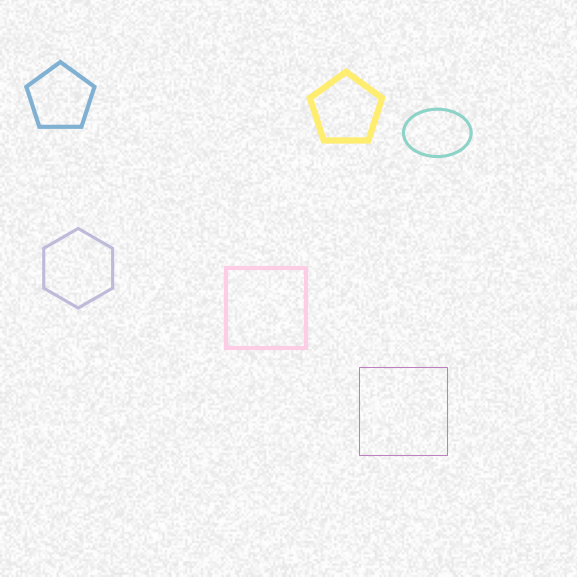[{"shape": "oval", "thickness": 1.5, "radius": 0.29, "center": [0.757, 0.769]}, {"shape": "hexagon", "thickness": 1.5, "radius": 0.34, "center": [0.135, 0.535]}, {"shape": "pentagon", "thickness": 2, "radius": 0.31, "center": [0.105, 0.83]}, {"shape": "square", "thickness": 2, "radius": 0.35, "center": [0.461, 0.466]}, {"shape": "square", "thickness": 0.5, "radius": 0.38, "center": [0.698, 0.288]}, {"shape": "pentagon", "thickness": 3, "radius": 0.33, "center": [0.599, 0.809]}]